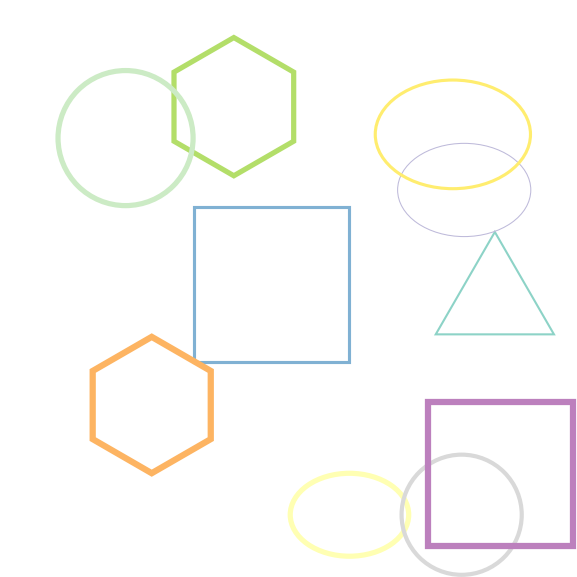[{"shape": "triangle", "thickness": 1, "radius": 0.59, "center": [0.857, 0.479]}, {"shape": "oval", "thickness": 2.5, "radius": 0.51, "center": [0.605, 0.108]}, {"shape": "oval", "thickness": 0.5, "radius": 0.58, "center": [0.804, 0.67]}, {"shape": "square", "thickness": 1.5, "radius": 0.67, "center": [0.47, 0.507]}, {"shape": "hexagon", "thickness": 3, "radius": 0.59, "center": [0.263, 0.298]}, {"shape": "hexagon", "thickness": 2.5, "radius": 0.6, "center": [0.405, 0.814]}, {"shape": "circle", "thickness": 2, "radius": 0.52, "center": [0.799, 0.108]}, {"shape": "square", "thickness": 3, "radius": 0.63, "center": [0.867, 0.178]}, {"shape": "circle", "thickness": 2.5, "radius": 0.58, "center": [0.217, 0.76]}, {"shape": "oval", "thickness": 1.5, "radius": 0.67, "center": [0.784, 0.766]}]